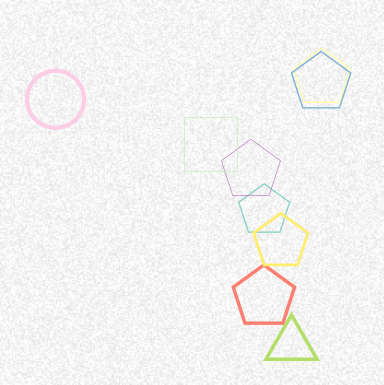[{"shape": "pentagon", "thickness": 1, "radius": 0.35, "center": [0.686, 0.453]}, {"shape": "pentagon", "thickness": 1, "radius": 0.39, "center": [0.836, 0.797]}, {"shape": "pentagon", "thickness": 2.5, "radius": 0.42, "center": [0.685, 0.228]}, {"shape": "pentagon", "thickness": 1, "radius": 0.4, "center": [0.834, 0.785]}, {"shape": "triangle", "thickness": 2.5, "radius": 0.38, "center": [0.757, 0.105]}, {"shape": "circle", "thickness": 3, "radius": 0.37, "center": [0.144, 0.742]}, {"shape": "pentagon", "thickness": 0.5, "radius": 0.4, "center": [0.652, 0.558]}, {"shape": "square", "thickness": 0.5, "radius": 0.35, "center": [0.547, 0.626]}, {"shape": "pentagon", "thickness": 2, "radius": 0.37, "center": [0.729, 0.372]}]